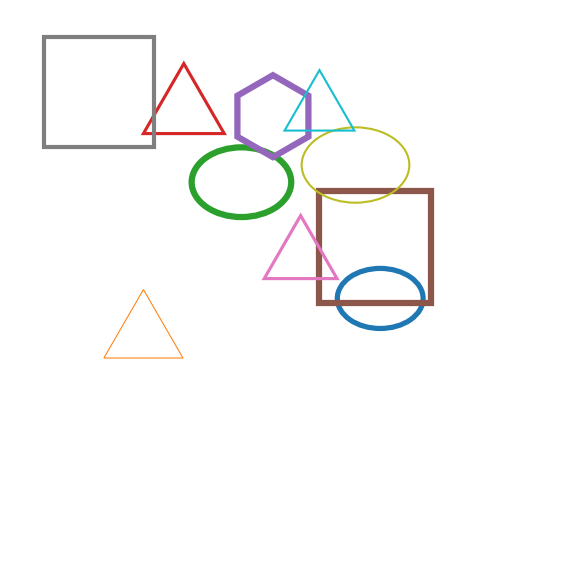[{"shape": "oval", "thickness": 2.5, "radius": 0.37, "center": [0.658, 0.482]}, {"shape": "triangle", "thickness": 0.5, "radius": 0.4, "center": [0.248, 0.419]}, {"shape": "oval", "thickness": 3, "radius": 0.43, "center": [0.418, 0.684]}, {"shape": "triangle", "thickness": 1.5, "radius": 0.4, "center": [0.318, 0.808]}, {"shape": "hexagon", "thickness": 3, "radius": 0.35, "center": [0.473, 0.798]}, {"shape": "square", "thickness": 3, "radius": 0.48, "center": [0.65, 0.571]}, {"shape": "triangle", "thickness": 1.5, "radius": 0.36, "center": [0.521, 0.553]}, {"shape": "square", "thickness": 2, "radius": 0.48, "center": [0.171, 0.84]}, {"shape": "oval", "thickness": 1, "radius": 0.47, "center": [0.616, 0.713]}, {"shape": "triangle", "thickness": 1, "radius": 0.35, "center": [0.553, 0.808]}]